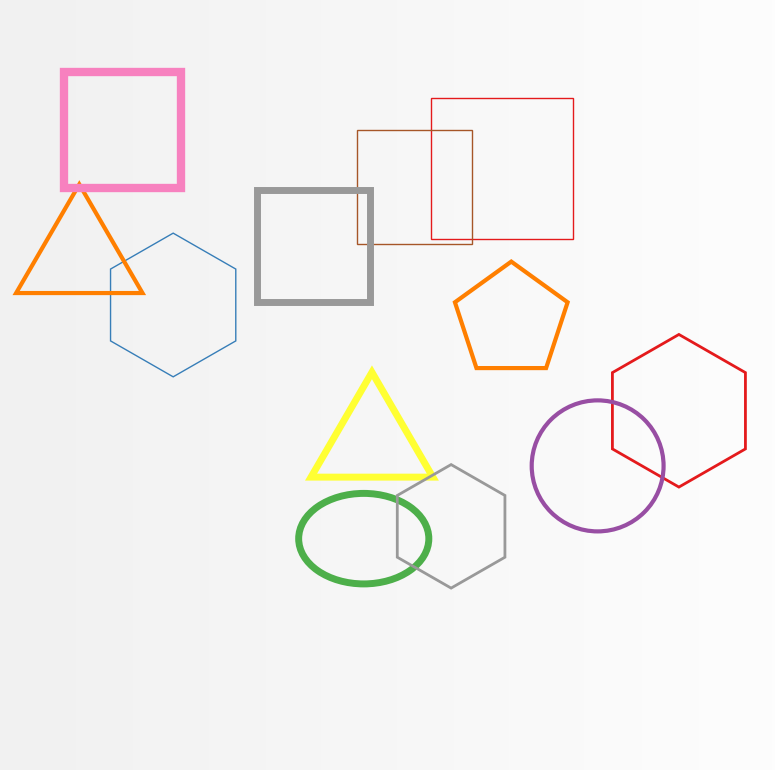[{"shape": "square", "thickness": 0.5, "radius": 0.46, "center": [0.648, 0.781]}, {"shape": "hexagon", "thickness": 1, "radius": 0.5, "center": [0.876, 0.467]}, {"shape": "hexagon", "thickness": 0.5, "radius": 0.47, "center": [0.223, 0.604]}, {"shape": "oval", "thickness": 2.5, "radius": 0.42, "center": [0.469, 0.3]}, {"shape": "circle", "thickness": 1.5, "radius": 0.43, "center": [0.771, 0.395]}, {"shape": "pentagon", "thickness": 1.5, "radius": 0.38, "center": [0.66, 0.584]}, {"shape": "triangle", "thickness": 1.5, "radius": 0.47, "center": [0.102, 0.666]}, {"shape": "triangle", "thickness": 2.5, "radius": 0.45, "center": [0.48, 0.426]}, {"shape": "square", "thickness": 0.5, "radius": 0.37, "center": [0.535, 0.757]}, {"shape": "square", "thickness": 3, "radius": 0.38, "center": [0.158, 0.831]}, {"shape": "hexagon", "thickness": 1, "radius": 0.4, "center": [0.582, 0.316]}, {"shape": "square", "thickness": 2.5, "radius": 0.37, "center": [0.405, 0.681]}]